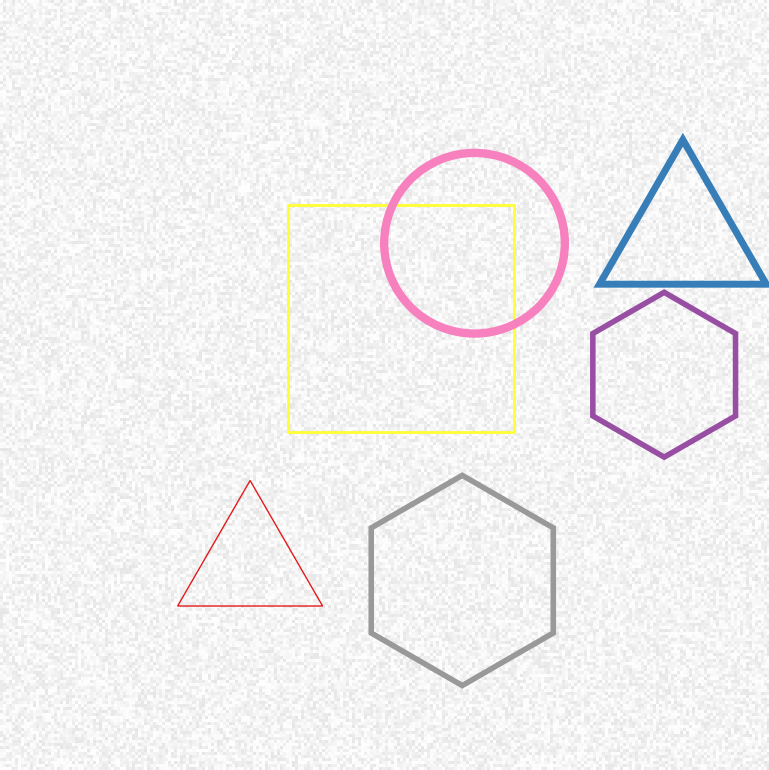[{"shape": "triangle", "thickness": 0.5, "radius": 0.54, "center": [0.325, 0.267]}, {"shape": "triangle", "thickness": 2.5, "radius": 0.63, "center": [0.887, 0.693]}, {"shape": "hexagon", "thickness": 2, "radius": 0.54, "center": [0.863, 0.513]}, {"shape": "square", "thickness": 1, "radius": 0.74, "center": [0.521, 0.587]}, {"shape": "circle", "thickness": 3, "radius": 0.59, "center": [0.616, 0.684]}, {"shape": "hexagon", "thickness": 2, "radius": 0.68, "center": [0.6, 0.246]}]